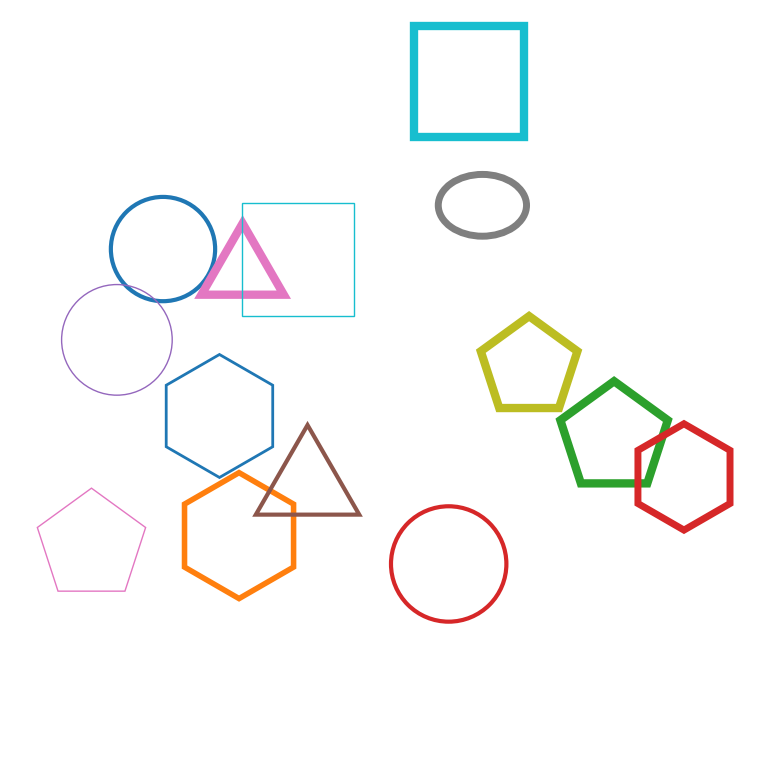[{"shape": "circle", "thickness": 1.5, "radius": 0.34, "center": [0.212, 0.677]}, {"shape": "hexagon", "thickness": 1, "radius": 0.4, "center": [0.285, 0.46]}, {"shape": "hexagon", "thickness": 2, "radius": 0.41, "center": [0.31, 0.304]}, {"shape": "pentagon", "thickness": 3, "radius": 0.37, "center": [0.798, 0.432]}, {"shape": "circle", "thickness": 1.5, "radius": 0.37, "center": [0.583, 0.268]}, {"shape": "hexagon", "thickness": 2.5, "radius": 0.35, "center": [0.888, 0.381]}, {"shape": "circle", "thickness": 0.5, "radius": 0.36, "center": [0.152, 0.559]}, {"shape": "triangle", "thickness": 1.5, "radius": 0.39, "center": [0.399, 0.37]}, {"shape": "pentagon", "thickness": 0.5, "radius": 0.37, "center": [0.119, 0.292]}, {"shape": "triangle", "thickness": 3, "radius": 0.31, "center": [0.315, 0.648]}, {"shape": "oval", "thickness": 2.5, "radius": 0.29, "center": [0.626, 0.733]}, {"shape": "pentagon", "thickness": 3, "radius": 0.33, "center": [0.687, 0.523]}, {"shape": "square", "thickness": 0.5, "radius": 0.36, "center": [0.387, 0.663]}, {"shape": "square", "thickness": 3, "radius": 0.36, "center": [0.609, 0.894]}]